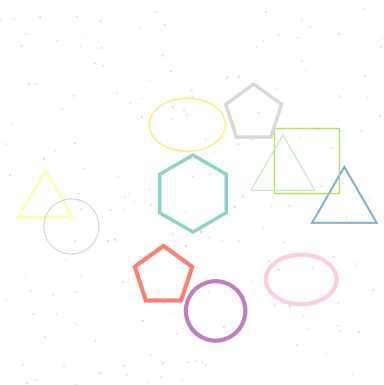[{"shape": "hexagon", "thickness": 2.5, "radius": 0.5, "center": [0.501, 0.497]}, {"shape": "triangle", "thickness": 2, "radius": 0.41, "center": [0.118, 0.476]}, {"shape": "circle", "thickness": 0.5, "radius": 0.36, "center": [0.185, 0.412]}, {"shape": "pentagon", "thickness": 3, "radius": 0.39, "center": [0.425, 0.283]}, {"shape": "triangle", "thickness": 1.5, "radius": 0.48, "center": [0.894, 0.47]}, {"shape": "square", "thickness": 1, "radius": 0.42, "center": [0.796, 0.583]}, {"shape": "oval", "thickness": 3, "radius": 0.46, "center": [0.782, 0.274]}, {"shape": "pentagon", "thickness": 2.5, "radius": 0.38, "center": [0.659, 0.706]}, {"shape": "circle", "thickness": 3, "radius": 0.39, "center": [0.56, 0.192]}, {"shape": "triangle", "thickness": 1, "radius": 0.48, "center": [0.735, 0.553]}, {"shape": "oval", "thickness": 1, "radius": 0.49, "center": [0.487, 0.676]}]